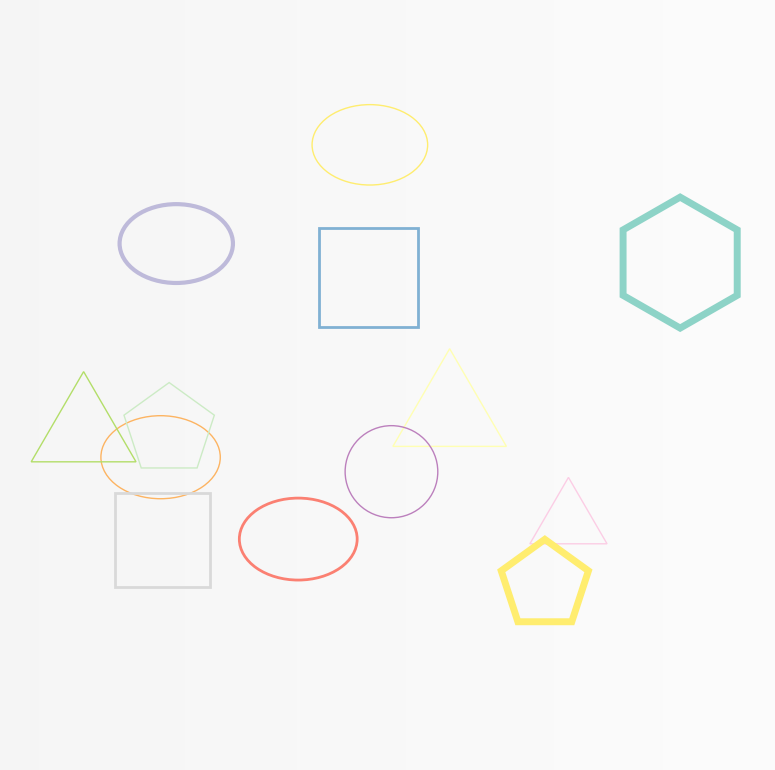[{"shape": "hexagon", "thickness": 2.5, "radius": 0.43, "center": [0.878, 0.659]}, {"shape": "triangle", "thickness": 0.5, "radius": 0.42, "center": [0.58, 0.463]}, {"shape": "oval", "thickness": 1.5, "radius": 0.37, "center": [0.227, 0.684]}, {"shape": "oval", "thickness": 1, "radius": 0.38, "center": [0.385, 0.3]}, {"shape": "square", "thickness": 1, "radius": 0.32, "center": [0.476, 0.64]}, {"shape": "oval", "thickness": 0.5, "radius": 0.39, "center": [0.207, 0.406]}, {"shape": "triangle", "thickness": 0.5, "radius": 0.39, "center": [0.108, 0.439]}, {"shape": "triangle", "thickness": 0.5, "radius": 0.29, "center": [0.733, 0.323]}, {"shape": "square", "thickness": 1, "radius": 0.3, "center": [0.21, 0.299]}, {"shape": "circle", "thickness": 0.5, "radius": 0.3, "center": [0.505, 0.387]}, {"shape": "pentagon", "thickness": 0.5, "radius": 0.31, "center": [0.218, 0.442]}, {"shape": "oval", "thickness": 0.5, "radius": 0.37, "center": [0.477, 0.812]}, {"shape": "pentagon", "thickness": 2.5, "radius": 0.3, "center": [0.703, 0.24]}]